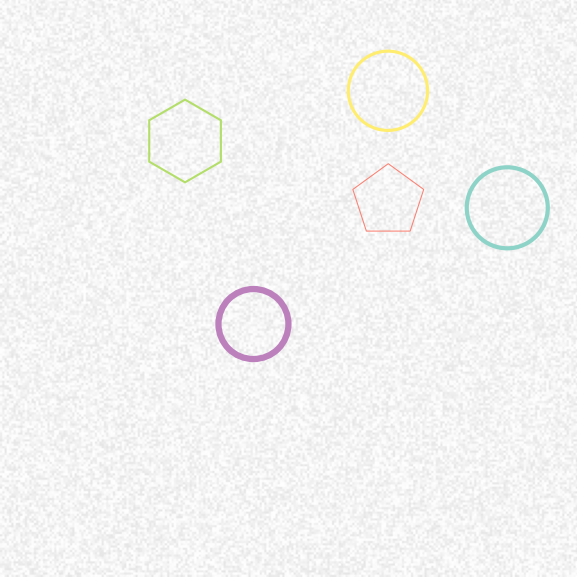[{"shape": "circle", "thickness": 2, "radius": 0.35, "center": [0.878, 0.639]}, {"shape": "pentagon", "thickness": 0.5, "radius": 0.32, "center": [0.672, 0.651]}, {"shape": "hexagon", "thickness": 1, "radius": 0.36, "center": [0.32, 0.755]}, {"shape": "circle", "thickness": 3, "radius": 0.3, "center": [0.439, 0.438]}, {"shape": "circle", "thickness": 1.5, "radius": 0.34, "center": [0.672, 0.842]}]